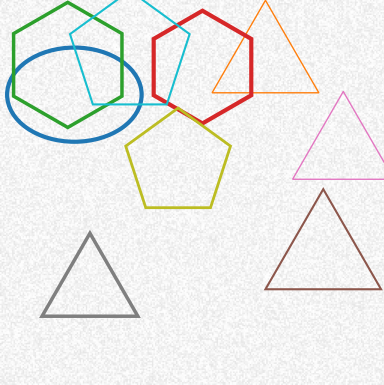[{"shape": "oval", "thickness": 3, "radius": 0.87, "center": [0.193, 0.754]}, {"shape": "triangle", "thickness": 1, "radius": 0.8, "center": [0.69, 0.839]}, {"shape": "hexagon", "thickness": 2.5, "radius": 0.81, "center": [0.176, 0.831]}, {"shape": "hexagon", "thickness": 3, "radius": 0.73, "center": [0.526, 0.826]}, {"shape": "triangle", "thickness": 1.5, "radius": 0.87, "center": [0.84, 0.335]}, {"shape": "triangle", "thickness": 1, "radius": 0.76, "center": [0.892, 0.61]}, {"shape": "triangle", "thickness": 2.5, "radius": 0.72, "center": [0.234, 0.25]}, {"shape": "pentagon", "thickness": 2, "radius": 0.72, "center": [0.463, 0.576]}, {"shape": "pentagon", "thickness": 1.5, "radius": 0.82, "center": [0.337, 0.861]}]